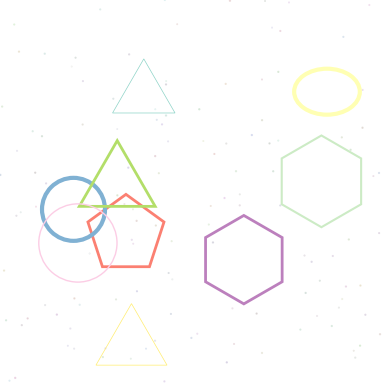[{"shape": "triangle", "thickness": 0.5, "radius": 0.47, "center": [0.373, 0.753]}, {"shape": "oval", "thickness": 3, "radius": 0.43, "center": [0.849, 0.762]}, {"shape": "pentagon", "thickness": 2, "radius": 0.52, "center": [0.327, 0.391]}, {"shape": "circle", "thickness": 3, "radius": 0.41, "center": [0.191, 0.456]}, {"shape": "triangle", "thickness": 2, "radius": 0.57, "center": [0.304, 0.521]}, {"shape": "circle", "thickness": 1, "radius": 0.51, "center": [0.202, 0.369]}, {"shape": "hexagon", "thickness": 2, "radius": 0.57, "center": [0.633, 0.326]}, {"shape": "hexagon", "thickness": 1.5, "radius": 0.6, "center": [0.835, 0.529]}, {"shape": "triangle", "thickness": 0.5, "radius": 0.53, "center": [0.342, 0.105]}]